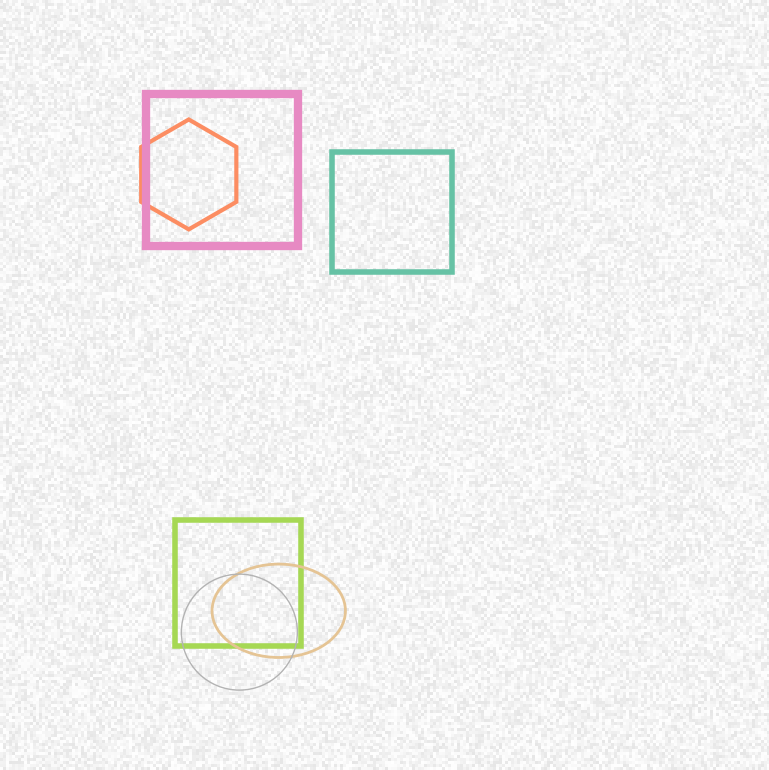[{"shape": "square", "thickness": 2, "radius": 0.39, "center": [0.509, 0.724]}, {"shape": "hexagon", "thickness": 1.5, "radius": 0.36, "center": [0.245, 0.773]}, {"shape": "square", "thickness": 3, "radius": 0.49, "center": [0.288, 0.78]}, {"shape": "square", "thickness": 2, "radius": 0.41, "center": [0.309, 0.243]}, {"shape": "oval", "thickness": 1, "radius": 0.43, "center": [0.362, 0.207]}, {"shape": "circle", "thickness": 0.5, "radius": 0.38, "center": [0.311, 0.179]}]